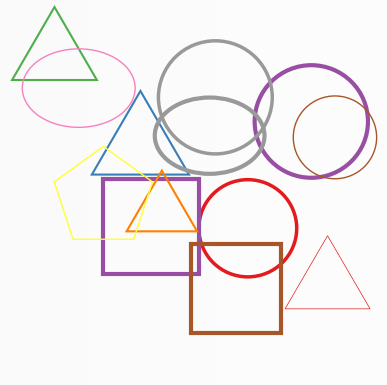[{"shape": "triangle", "thickness": 0.5, "radius": 0.63, "center": [0.845, 0.261]}, {"shape": "circle", "thickness": 2.5, "radius": 0.63, "center": [0.639, 0.407]}, {"shape": "triangle", "thickness": 1.5, "radius": 0.72, "center": [0.362, 0.619]}, {"shape": "triangle", "thickness": 1.5, "radius": 0.63, "center": [0.141, 0.855]}, {"shape": "circle", "thickness": 3, "radius": 0.73, "center": [0.803, 0.684]}, {"shape": "square", "thickness": 3, "radius": 0.62, "center": [0.39, 0.412]}, {"shape": "triangle", "thickness": 1.5, "radius": 0.53, "center": [0.418, 0.452]}, {"shape": "pentagon", "thickness": 1, "radius": 0.67, "center": [0.267, 0.486]}, {"shape": "circle", "thickness": 1, "radius": 0.54, "center": [0.864, 0.643]}, {"shape": "square", "thickness": 3, "radius": 0.58, "center": [0.609, 0.25]}, {"shape": "oval", "thickness": 1, "radius": 0.73, "center": [0.203, 0.771]}, {"shape": "oval", "thickness": 3, "radius": 0.71, "center": [0.541, 0.648]}, {"shape": "circle", "thickness": 2.5, "radius": 0.73, "center": [0.556, 0.747]}]